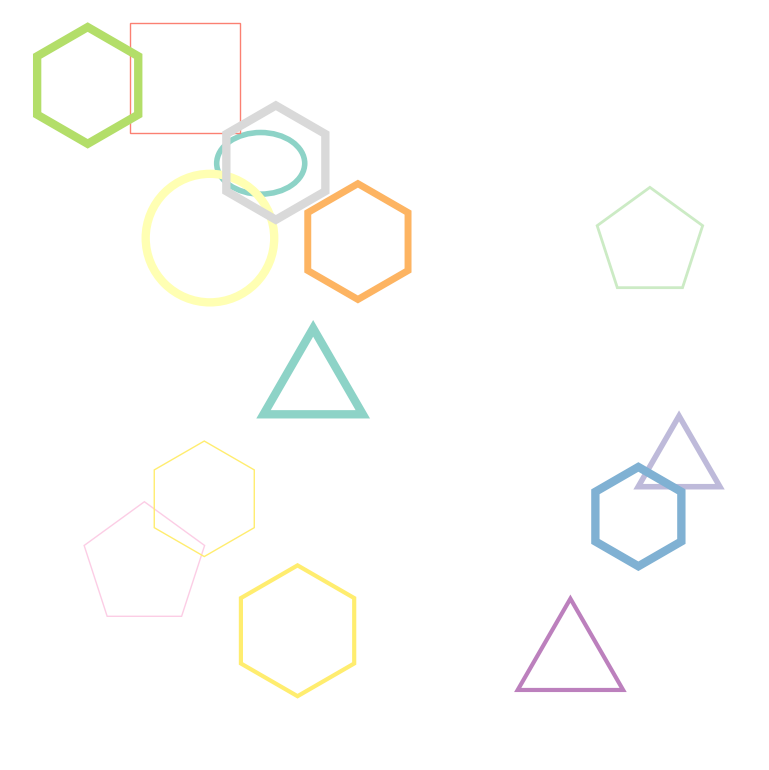[{"shape": "triangle", "thickness": 3, "radius": 0.37, "center": [0.407, 0.499]}, {"shape": "oval", "thickness": 2, "radius": 0.29, "center": [0.339, 0.788]}, {"shape": "circle", "thickness": 3, "radius": 0.42, "center": [0.273, 0.691]}, {"shape": "triangle", "thickness": 2, "radius": 0.31, "center": [0.882, 0.399]}, {"shape": "square", "thickness": 0.5, "radius": 0.36, "center": [0.24, 0.898]}, {"shape": "hexagon", "thickness": 3, "radius": 0.32, "center": [0.829, 0.329]}, {"shape": "hexagon", "thickness": 2.5, "radius": 0.38, "center": [0.465, 0.686]}, {"shape": "hexagon", "thickness": 3, "radius": 0.38, "center": [0.114, 0.889]}, {"shape": "pentagon", "thickness": 0.5, "radius": 0.41, "center": [0.188, 0.266]}, {"shape": "hexagon", "thickness": 3, "radius": 0.37, "center": [0.358, 0.789]}, {"shape": "triangle", "thickness": 1.5, "radius": 0.4, "center": [0.741, 0.143]}, {"shape": "pentagon", "thickness": 1, "radius": 0.36, "center": [0.844, 0.685]}, {"shape": "hexagon", "thickness": 1.5, "radius": 0.42, "center": [0.386, 0.181]}, {"shape": "hexagon", "thickness": 0.5, "radius": 0.37, "center": [0.265, 0.352]}]